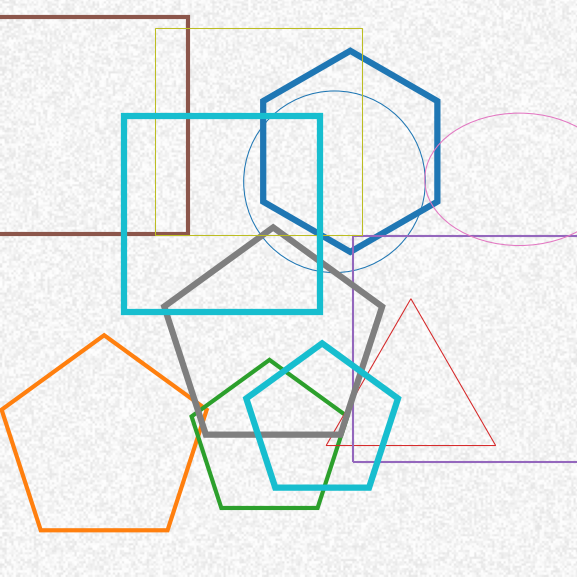[{"shape": "hexagon", "thickness": 3, "radius": 0.87, "center": [0.607, 0.737]}, {"shape": "circle", "thickness": 0.5, "radius": 0.79, "center": [0.579, 0.684]}, {"shape": "pentagon", "thickness": 2, "radius": 0.93, "center": [0.18, 0.232]}, {"shape": "pentagon", "thickness": 2, "radius": 0.71, "center": [0.467, 0.234]}, {"shape": "triangle", "thickness": 0.5, "radius": 0.85, "center": [0.712, 0.312]}, {"shape": "square", "thickness": 1, "radius": 0.98, "center": [0.807, 0.395]}, {"shape": "square", "thickness": 2, "radius": 0.94, "center": [0.137, 0.781]}, {"shape": "oval", "thickness": 0.5, "radius": 0.82, "center": [0.899, 0.689]}, {"shape": "pentagon", "thickness": 3, "radius": 0.99, "center": [0.473, 0.407]}, {"shape": "square", "thickness": 0.5, "radius": 0.9, "center": [0.448, 0.771]}, {"shape": "pentagon", "thickness": 3, "radius": 0.69, "center": [0.558, 0.266]}, {"shape": "square", "thickness": 3, "radius": 0.85, "center": [0.384, 0.629]}]